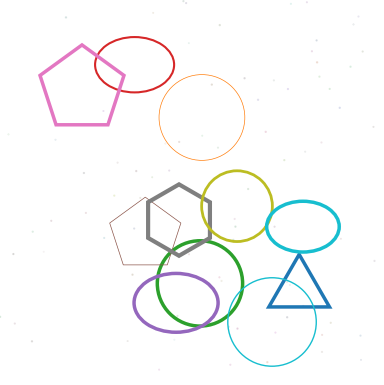[{"shape": "triangle", "thickness": 2.5, "radius": 0.45, "center": [0.777, 0.248]}, {"shape": "circle", "thickness": 0.5, "radius": 0.56, "center": [0.524, 0.695]}, {"shape": "circle", "thickness": 2.5, "radius": 0.55, "center": [0.519, 0.264]}, {"shape": "oval", "thickness": 1.5, "radius": 0.51, "center": [0.35, 0.832]}, {"shape": "oval", "thickness": 2.5, "radius": 0.55, "center": [0.457, 0.213]}, {"shape": "pentagon", "thickness": 0.5, "radius": 0.49, "center": [0.377, 0.391]}, {"shape": "pentagon", "thickness": 2.5, "radius": 0.57, "center": [0.213, 0.769]}, {"shape": "hexagon", "thickness": 3, "radius": 0.46, "center": [0.465, 0.428]}, {"shape": "circle", "thickness": 2, "radius": 0.46, "center": [0.616, 0.465]}, {"shape": "oval", "thickness": 2.5, "radius": 0.47, "center": [0.787, 0.411]}, {"shape": "circle", "thickness": 1, "radius": 0.57, "center": [0.707, 0.164]}]